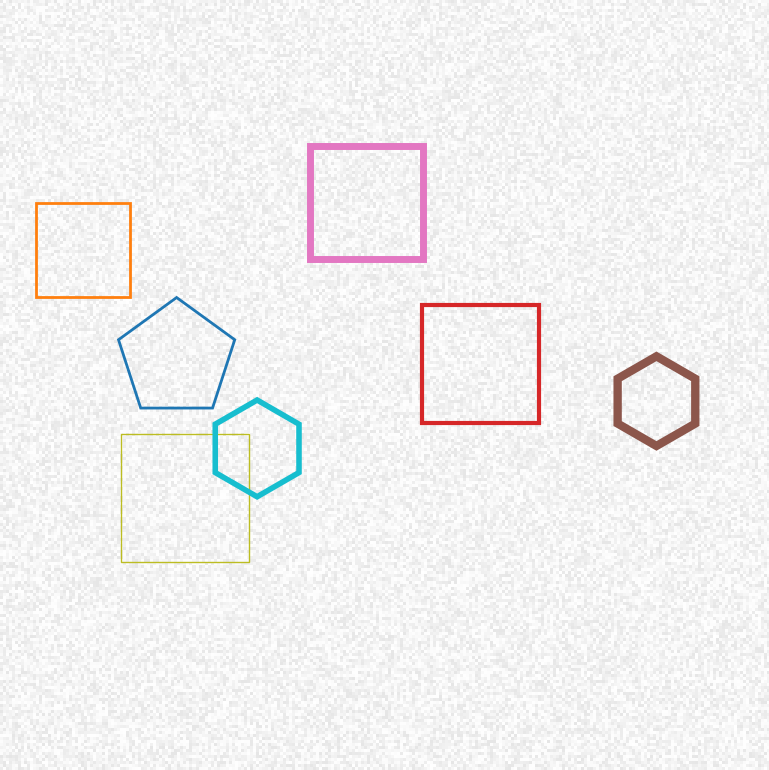[{"shape": "pentagon", "thickness": 1, "radius": 0.4, "center": [0.229, 0.534]}, {"shape": "square", "thickness": 1, "radius": 0.3, "center": [0.108, 0.675]}, {"shape": "square", "thickness": 1.5, "radius": 0.38, "center": [0.624, 0.528]}, {"shape": "hexagon", "thickness": 3, "radius": 0.29, "center": [0.853, 0.479]}, {"shape": "square", "thickness": 2.5, "radius": 0.37, "center": [0.476, 0.737]}, {"shape": "square", "thickness": 0.5, "radius": 0.42, "center": [0.24, 0.354]}, {"shape": "hexagon", "thickness": 2, "radius": 0.31, "center": [0.334, 0.418]}]